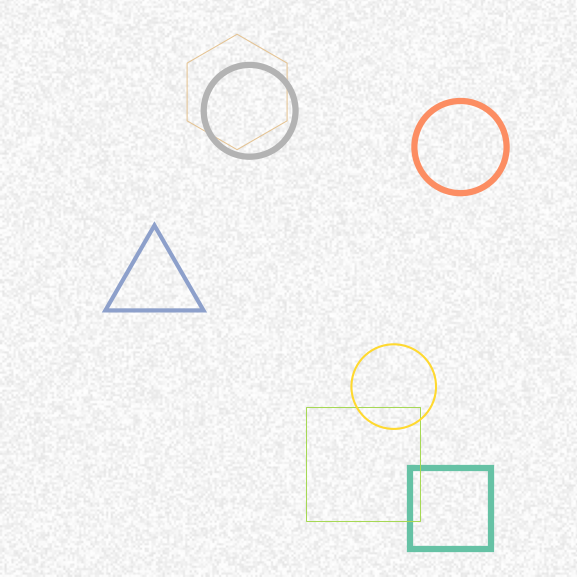[{"shape": "square", "thickness": 3, "radius": 0.35, "center": [0.78, 0.118]}, {"shape": "circle", "thickness": 3, "radius": 0.4, "center": [0.797, 0.744]}, {"shape": "triangle", "thickness": 2, "radius": 0.49, "center": [0.267, 0.511]}, {"shape": "square", "thickness": 0.5, "radius": 0.49, "center": [0.628, 0.196]}, {"shape": "circle", "thickness": 1, "radius": 0.37, "center": [0.682, 0.33]}, {"shape": "hexagon", "thickness": 0.5, "radius": 0.5, "center": [0.411, 0.84]}, {"shape": "circle", "thickness": 3, "radius": 0.4, "center": [0.432, 0.807]}]